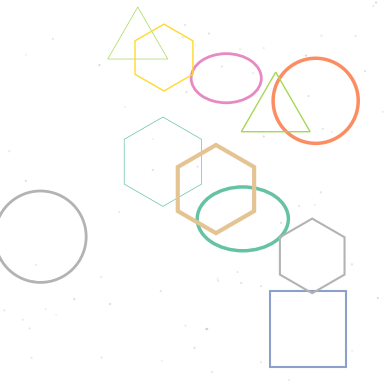[{"shape": "hexagon", "thickness": 0.5, "radius": 0.58, "center": [0.423, 0.58]}, {"shape": "oval", "thickness": 2.5, "radius": 0.59, "center": [0.631, 0.432]}, {"shape": "circle", "thickness": 2.5, "radius": 0.55, "center": [0.82, 0.738]}, {"shape": "square", "thickness": 1.5, "radius": 0.49, "center": [0.8, 0.145]}, {"shape": "oval", "thickness": 2, "radius": 0.46, "center": [0.588, 0.797]}, {"shape": "triangle", "thickness": 0.5, "radius": 0.45, "center": [0.358, 0.892]}, {"shape": "triangle", "thickness": 1, "radius": 0.52, "center": [0.716, 0.71]}, {"shape": "hexagon", "thickness": 1, "radius": 0.43, "center": [0.426, 0.851]}, {"shape": "hexagon", "thickness": 3, "radius": 0.57, "center": [0.561, 0.509]}, {"shape": "circle", "thickness": 2, "radius": 0.59, "center": [0.105, 0.385]}, {"shape": "hexagon", "thickness": 1.5, "radius": 0.48, "center": [0.811, 0.335]}]